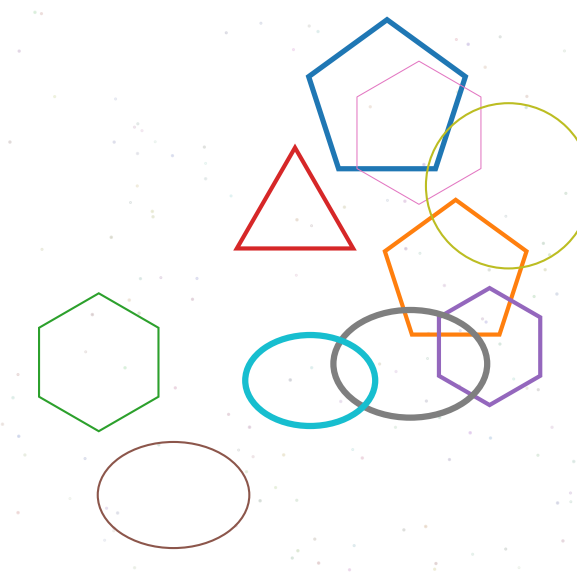[{"shape": "pentagon", "thickness": 2.5, "radius": 0.71, "center": [0.67, 0.822]}, {"shape": "pentagon", "thickness": 2, "radius": 0.64, "center": [0.789, 0.524]}, {"shape": "hexagon", "thickness": 1, "radius": 0.6, "center": [0.171, 0.372]}, {"shape": "triangle", "thickness": 2, "radius": 0.58, "center": [0.511, 0.627]}, {"shape": "hexagon", "thickness": 2, "radius": 0.51, "center": [0.848, 0.399]}, {"shape": "oval", "thickness": 1, "radius": 0.66, "center": [0.3, 0.142]}, {"shape": "hexagon", "thickness": 0.5, "radius": 0.62, "center": [0.725, 0.769]}, {"shape": "oval", "thickness": 3, "radius": 0.67, "center": [0.71, 0.369]}, {"shape": "circle", "thickness": 1, "radius": 0.72, "center": [0.881, 0.677]}, {"shape": "oval", "thickness": 3, "radius": 0.56, "center": [0.537, 0.34]}]